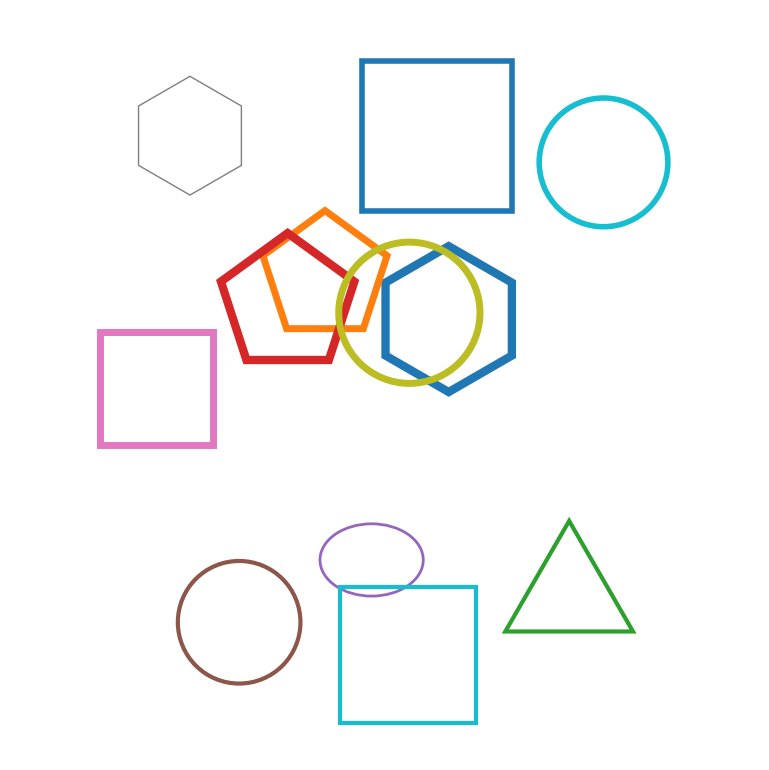[{"shape": "hexagon", "thickness": 3, "radius": 0.47, "center": [0.583, 0.586]}, {"shape": "square", "thickness": 2, "radius": 0.49, "center": [0.567, 0.823]}, {"shape": "pentagon", "thickness": 2.5, "radius": 0.42, "center": [0.422, 0.642]}, {"shape": "triangle", "thickness": 1.5, "radius": 0.48, "center": [0.739, 0.228]}, {"shape": "pentagon", "thickness": 3, "radius": 0.46, "center": [0.374, 0.606]}, {"shape": "oval", "thickness": 1, "radius": 0.34, "center": [0.483, 0.273]}, {"shape": "circle", "thickness": 1.5, "radius": 0.4, "center": [0.311, 0.192]}, {"shape": "square", "thickness": 2.5, "radius": 0.37, "center": [0.204, 0.496]}, {"shape": "hexagon", "thickness": 0.5, "radius": 0.39, "center": [0.247, 0.824]}, {"shape": "circle", "thickness": 2.5, "radius": 0.46, "center": [0.532, 0.594]}, {"shape": "circle", "thickness": 2, "radius": 0.42, "center": [0.784, 0.789]}, {"shape": "square", "thickness": 1.5, "radius": 0.44, "center": [0.53, 0.149]}]